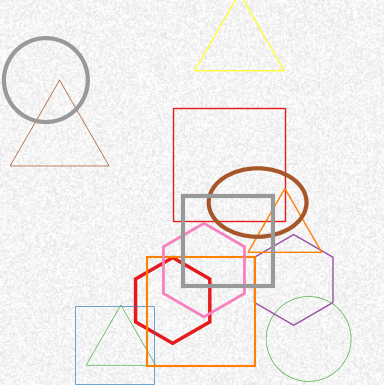[{"shape": "square", "thickness": 1, "radius": 0.73, "center": [0.594, 0.573]}, {"shape": "hexagon", "thickness": 2.5, "radius": 0.56, "center": [0.449, 0.22]}, {"shape": "square", "thickness": 0.5, "radius": 0.51, "center": [0.296, 0.104]}, {"shape": "circle", "thickness": 0.5, "radius": 0.55, "center": [0.802, 0.12]}, {"shape": "triangle", "thickness": 0.5, "radius": 0.52, "center": [0.314, 0.103]}, {"shape": "hexagon", "thickness": 1, "radius": 0.59, "center": [0.763, 0.273]}, {"shape": "square", "thickness": 1.5, "radius": 0.7, "center": [0.522, 0.19]}, {"shape": "triangle", "thickness": 1, "radius": 0.55, "center": [0.74, 0.4]}, {"shape": "triangle", "thickness": 1, "radius": 0.67, "center": [0.622, 0.883]}, {"shape": "triangle", "thickness": 0.5, "radius": 0.74, "center": [0.155, 0.643]}, {"shape": "oval", "thickness": 3, "radius": 0.64, "center": [0.669, 0.474]}, {"shape": "hexagon", "thickness": 2, "radius": 0.61, "center": [0.53, 0.299]}, {"shape": "circle", "thickness": 3, "radius": 0.54, "center": [0.119, 0.792]}, {"shape": "square", "thickness": 3, "radius": 0.58, "center": [0.592, 0.375]}]